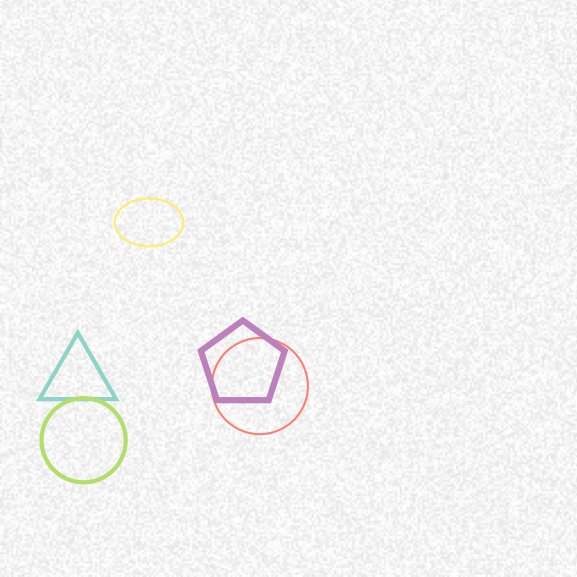[{"shape": "triangle", "thickness": 2, "radius": 0.38, "center": [0.135, 0.346]}, {"shape": "circle", "thickness": 1, "radius": 0.42, "center": [0.45, 0.331]}, {"shape": "circle", "thickness": 2, "radius": 0.36, "center": [0.145, 0.237]}, {"shape": "pentagon", "thickness": 3, "radius": 0.38, "center": [0.42, 0.368]}, {"shape": "oval", "thickness": 1, "radius": 0.3, "center": [0.258, 0.614]}]